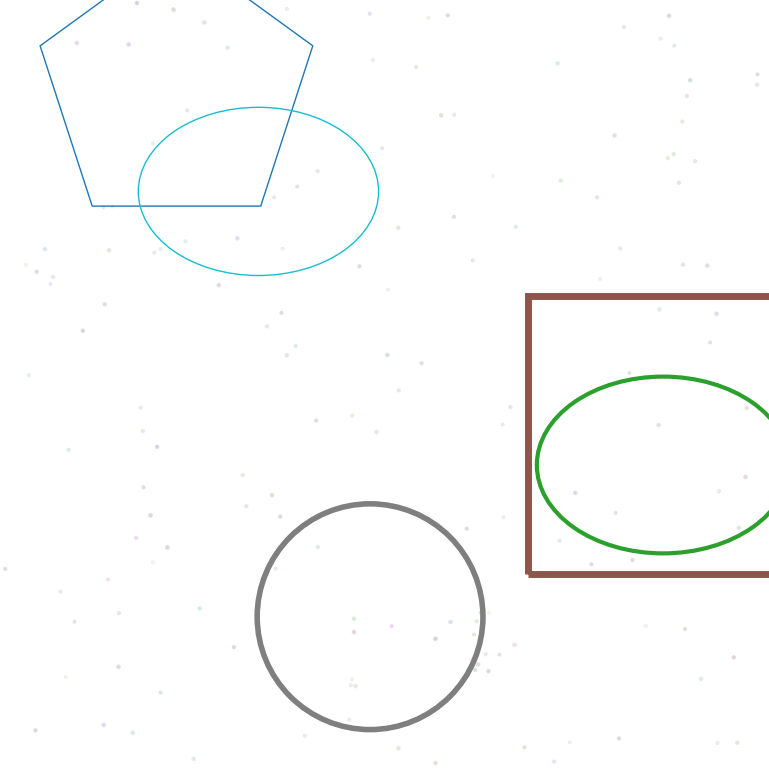[{"shape": "pentagon", "thickness": 0.5, "radius": 0.93, "center": [0.229, 0.883]}, {"shape": "oval", "thickness": 1.5, "radius": 0.82, "center": [0.861, 0.396]}, {"shape": "square", "thickness": 2.5, "radius": 0.9, "center": [0.866, 0.435]}, {"shape": "circle", "thickness": 2, "radius": 0.73, "center": [0.481, 0.199]}, {"shape": "oval", "thickness": 0.5, "radius": 0.78, "center": [0.336, 0.751]}]